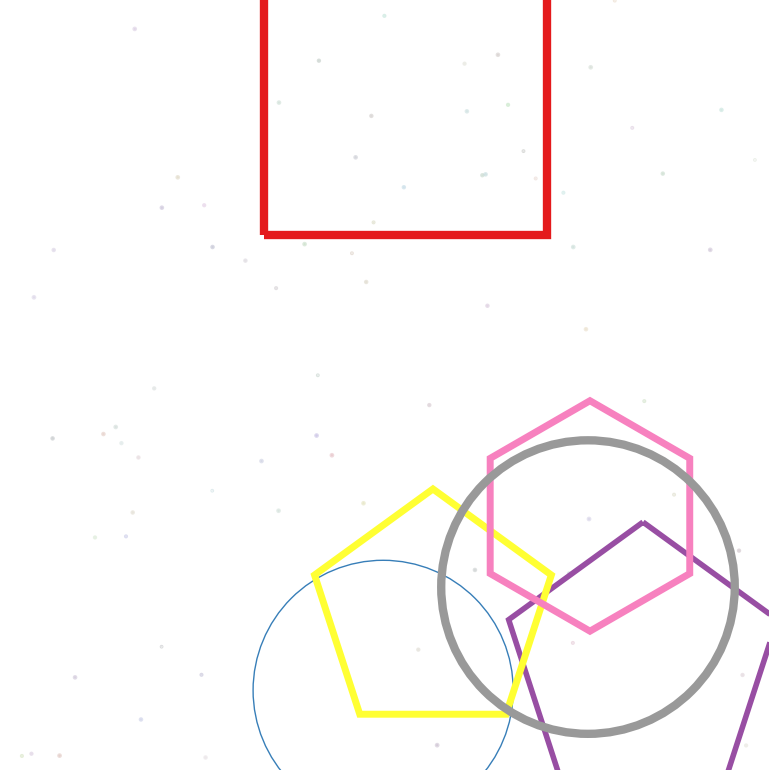[{"shape": "square", "thickness": 3, "radius": 0.92, "center": [0.527, 0.878]}, {"shape": "circle", "thickness": 0.5, "radius": 0.84, "center": [0.498, 0.103]}, {"shape": "pentagon", "thickness": 2, "radius": 0.92, "center": [0.835, 0.138]}, {"shape": "pentagon", "thickness": 2.5, "radius": 0.81, "center": [0.562, 0.203]}, {"shape": "hexagon", "thickness": 2.5, "radius": 0.75, "center": [0.766, 0.33]}, {"shape": "circle", "thickness": 3, "radius": 0.95, "center": [0.764, 0.238]}]